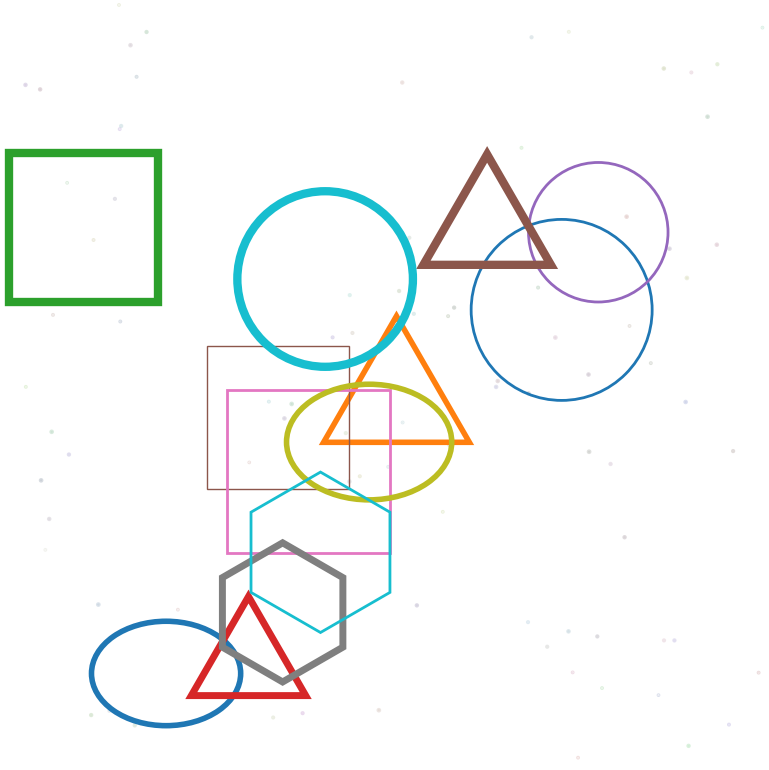[{"shape": "oval", "thickness": 2, "radius": 0.48, "center": [0.216, 0.125]}, {"shape": "circle", "thickness": 1, "radius": 0.59, "center": [0.729, 0.598]}, {"shape": "triangle", "thickness": 2, "radius": 0.55, "center": [0.515, 0.48]}, {"shape": "square", "thickness": 3, "radius": 0.48, "center": [0.109, 0.705]}, {"shape": "triangle", "thickness": 2.5, "radius": 0.43, "center": [0.323, 0.14]}, {"shape": "circle", "thickness": 1, "radius": 0.45, "center": [0.777, 0.698]}, {"shape": "triangle", "thickness": 3, "radius": 0.48, "center": [0.633, 0.704]}, {"shape": "square", "thickness": 0.5, "radius": 0.46, "center": [0.361, 0.458]}, {"shape": "square", "thickness": 1, "radius": 0.53, "center": [0.4, 0.388]}, {"shape": "hexagon", "thickness": 2.5, "radius": 0.45, "center": [0.367, 0.205]}, {"shape": "oval", "thickness": 2, "radius": 0.54, "center": [0.479, 0.426]}, {"shape": "hexagon", "thickness": 1, "radius": 0.52, "center": [0.416, 0.283]}, {"shape": "circle", "thickness": 3, "radius": 0.57, "center": [0.422, 0.638]}]